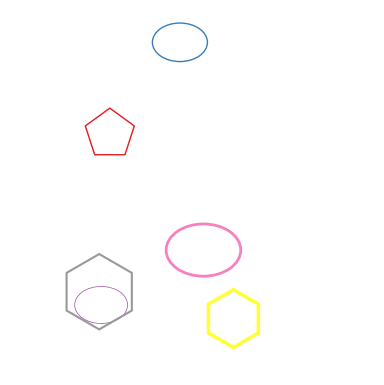[{"shape": "pentagon", "thickness": 1, "radius": 0.33, "center": [0.285, 0.652]}, {"shape": "oval", "thickness": 1, "radius": 0.36, "center": [0.467, 0.89]}, {"shape": "oval", "thickness": 0.5, "radius": 0.34, "center": [0.263, 0.208]}, {"shape": "hexagon", "thickness": 2.5, "radius": 0.37, "center": [0.606, 0.173]}, {"shape": "oval", "thickness": 2, "radius": 0.48, "center": [0.528, 0.35]}, {"shape": "hexagon", "thickness": 1.5, "radius": 0.49, "center": [0.258, 0.242]}]